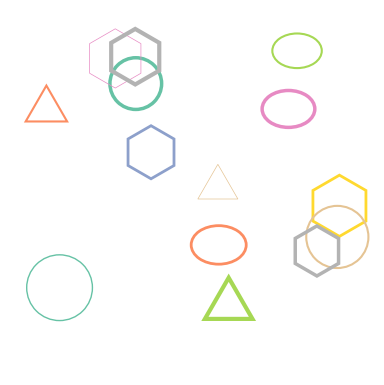[{"shape": "circle", "thickness": 1, "radius": 0.43, "center": [0.155, 0.253]}, {"shape": "circle", "thickness": 2.5, "radius": 0.34, "center": [0.353, 0.783]}, {"shape": "oval", "thickness": 2, "radius": 0.36, "center": [0.568, 0.364]}, {"shape": "triangle", "thickness": 1.5, "radius": 0.31, "center": [0.121, 0.716]}, {"shape": "hexagon", "thickness": 2, "radius": 0.34, "center": [0.392, 0.605]}, {"shape": "oval", "thickness": 2.5, "radius": 0.34, "center": [0.749, 0.717]}, {"shape": "hexagon", "thickness": 0.5, "radius": 0.38, "center": [0.299, 0.848]}, {"shape": "triangle", "thickness": 3, "radius": 0.36, "center": [0.594, 0.207]}, {"shape": "oval", "thickness": 1.5, "radius": 0.32, "center": [0.772, 0.868]}, {"shape": "hexagon", "thickness": 2, "radius": 0.4, "center": [0.882, 0.466]}, {"shape": "triangle", "thickness": 0.5, "radius": 0.3, "center": [0.566, 0.513]}, {"shape": "circle", "thickness": 1.5, "radius": 0.4, "center": [0.876, 0.385]}, {"shape": "hexagon", "thickness": 3, "radius": 0.36, "center": [0.351, 0.853]}, {"shape": "hexagon", "thickness": 2.5, "radius": 0.32, "center": [0.823, 0.348]}]